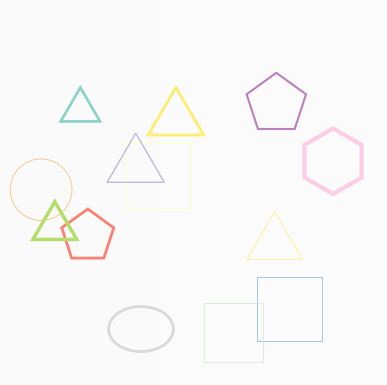[{"shape": "triangle", "thickness": 2, "radius": 0.29, "center": [0.207, 0.714]}, {"shape": "square", "thickness": 0.5, "radius": 0.42, "center": [0.406, 0.545]}, {"shape": "triangle", "thickness": 1, "radius": 0.43, "center": [0.35, 0.569]}, {"shape": "pentagon", "thickness": 2, "radius": 0.35, "center": [0.226, 0.387]}, {"shape": "square", "thickness": 0.5, "radius": 0.42, "center": [0.747, 0.197]}, {"shape": "circle", "thickness": 0.5, "radius": 0.4, "center": [0.106, 0.507]}, {"shape": "triangle", "thickness": 2.5, "radius": 0.33, "center": [0.141, 0.411]}, {"shape": "hexagon", "thickness": 3, "radius": 0.43, "center": [0.86, 0.581]}, {"shape": "oval", "thickness": 2, "radius": 0.42, "center": [0.364, 0.145]}, {"shape": "pentagon", "thickness": 1.5, "radius": 0.4, "center": [0.713, 0.73]}, {"shape": "square", "thickness": 0.5, "radius": 0.38, "center": [0.603, 0.135]}, {"shape": "triangle", "thickness": 2, "radius": 0.41, "center": [0.454, 0.691]}, {"shape": "triangle", "thickness": 0.5, "radius": 0.41, "center": [0.709, 0.368]}]